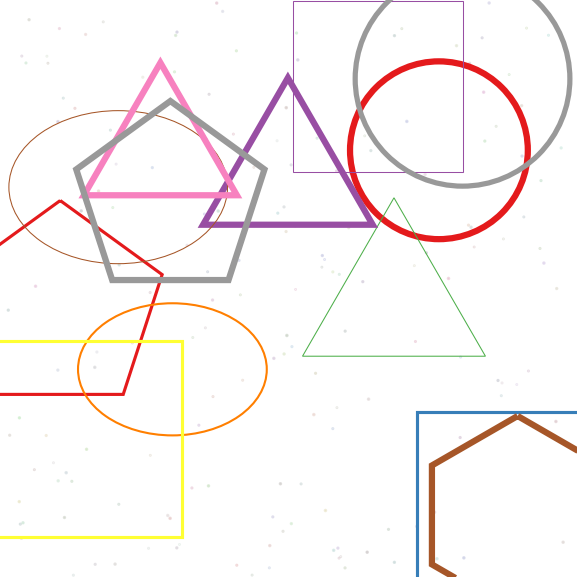[{"shape": "pentagon", "thickness": 1.5, "radius": 0.93, "center": [0.104, 0.466]}, {"shape": "circle", "thickness": 3, "radius": 0.77, "center": [0.76, 0.739]}, {"shape": "square", "thickness": 1.5, "radius": 0.73, "center": [0.868, 0.141]}, {"shape": "triangle", "thickness": 0.5, "radius": 0.91, "center": [0.682, 0.474]}, {"shape": "triangle", "thickness": 3, "radius": 0.85, "center": [0.498, 0.695]}, {"shape": "square", "thickness": 0.5, "radius": 0.74, "center": [0.655, 0.85]}, {"shape": "oval", "thickness": 1, "radius": 0.82, "center": [0.299, 0.36]}, {"shape": "square", "thickness": 1.5, "radius": 0.85, "center": [0.145, 0.239]}, {"shape": "oval", "thickness": 0.5, "radius": 0.95, "center": [0.205, 0.675]}, {"shape": "hexagon", "thickness": 3, "radius": 0.86, "center": [0.896, 0.107]}, {"shape": "triangle", "thickness": 3, "radius": 0.76, "center": [0.278, 0.738]}, {"shape": "pentagon", "thickness": 3, "radius": 0.86, "center": [0.295, 0.653]}, {"shape": "circle", "thickness": 2.5, "radius": 0.93, "center": [0.801, 0.863]}]